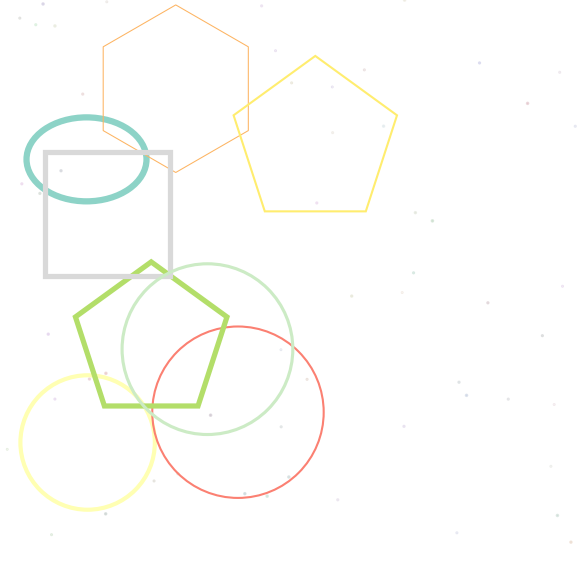[{"shape": "oval", "thickness": 3, "radius": 0.52, "center": [0.15, 0.723]}, {"shape": "circle", "thickness": 2, "radius": 0.58, "center": [0.152, 0.233]}, {"shape": "circle", "thickness": 1, "radius": 0.74, "center": [0.412, 0.285]}, {"shape": "hexagon", "thickness": 0.5, "radius": 0.73, "center": [0.304, 0.846]}, {"shape": "pentagon", "thickness": 2.5, "radius": 0.69, "center": [0.262, 0.408]}, {"shape": "square", "thickness": 2.5, "radius": 0.54, "center": [0.186, 0.629]}, {"shape": "circle", "thickness": 1.5, "radius": 0.74, "center": [0.359, 0.395]}, {"shape": "pentagon", "thickness": 1, "radius": 0.74, "center": [0.546, 0.754]}]